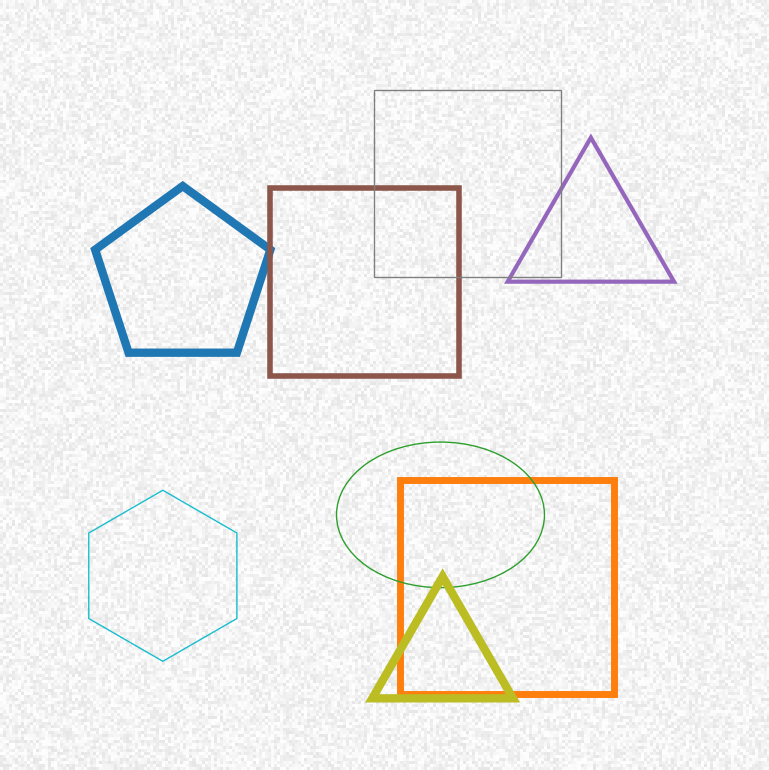[{"shape": "pentagon", "thickness": 3, "radius": 0.6, "center": [0.237, 0.639]}, {"shape": "square", "thickness": 2.5, "radius": 0.69, "center": [0.658, 0.238]}, {"shape": "oval", "thickness": 0.5, "radius": 0.68, "center": [0.572, 0.331]}, {"shape": "triangle", "thickness": 1.5, "radius": 0.62, "center": [0.767, 0.697]}, {"shape": "square", "thickness": 2, "radius": 0.61, "center": [0.474, 0.634]}, {"shape": "square", "thickness": 0.5, "radius": 0.61, "center": [0.607, 0.762]}, {"shape": "triangle", "thickness": 3, "radius": 0.53, "center": [0.575, 0.146]}, {"shape": "hexagon", "thickness": 0.5, "radius": 0.56, "center": [0.211, 0.252]}]